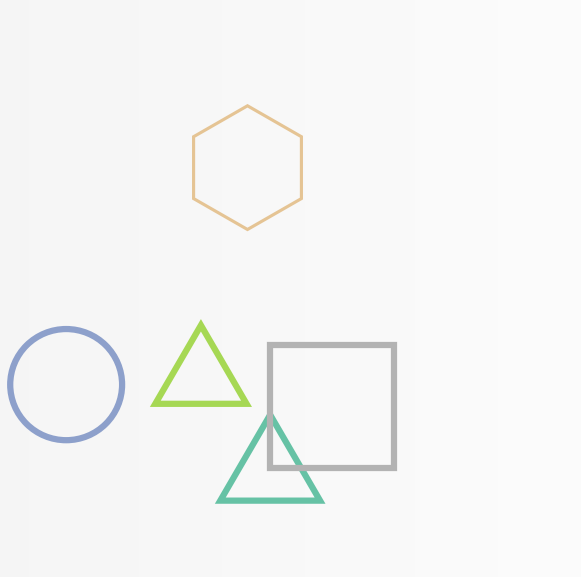[{"shape": "triangle", "thickness": 3, "radius": 0.5, "center": [0.465, 0.182]}, {"shape": "circle", "thickness": 3, "radius": 0.48, "center": [0.114, 0.333]}, {"shape": "triangle", "thickness": 3, "radius": 0.45, "center": [0.346, 0.345]}, {"shape": "hexagon", "thickness": 1.5, "radius": 0.54, "center": [0.426, 0.709]}, {"shape": "square", "thickness": 3, "radius": 0.53, "center": [0.571, 0.295]}]